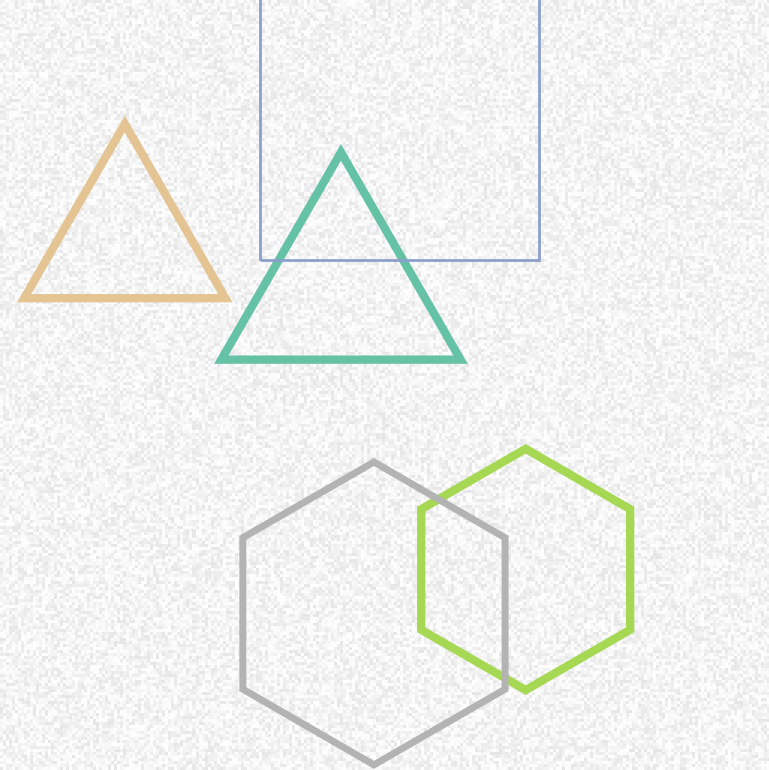[{"shape": "triangle", "thickness": 3, "radius": 0.9, "center": [0.443, 0.623]}, {"shape": "square", "thickness": 1, "radius": 0.91, "center": [0.519, 0.844]}, {"shape": "hexagon", "thickness": 3, "radius": 0.78, "center": [0.683, 0.26]}, {"shape": "triangle", "thickness": 3, "radius": 0.75, "center": [0.162, 0.688]}, {"shape": "hexagon", "thickness": 2.5, "radius": 0.98, "center": [0.486, 0.203]}]